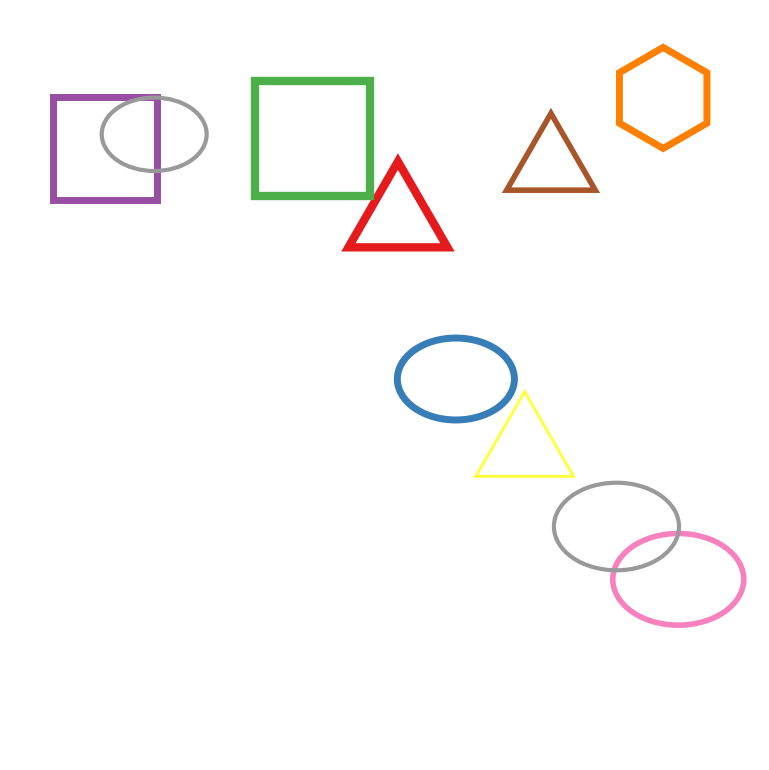[{"shape": "triangle", "thickness": 3, "radius": 0.37, "center": [0.517, 0.716]}, {"shape": "oval", "thickness": 2.5, "radius": 0.38, "center": [0.592, 0.508]}, {"shape": "square", "thickness": 3, "radius": 0.38, "center": [0.406, 0.82]}, {"shape": "square", "thickness": 2.5, "radius": 0.34, "center": [0.136, 0.807]}, {"shape": "hexagon", "thickness": 2.5, "radius": 0.33, "center": [0.861, 0.873]}, {"shape": "triangle", "thickness": 1, "radius": 0.37, "center": [0.681, 0.418]}, {"shape": "triangle", "thickness": 2, "radius": 0.33, "center": [0.716, 0.786]}, {"shape": "oval", "thickness": 2, "radius": 0.43, "center": [0.881, 0.248]}, {"shape": "oval", "thickness": 1.5, "radius": 0.34, "center": [0.2, 0.826]}, {"shape": "oval", "thickness": 1.5, "radius": 0.41, "center": [0.801, 0.316]}]